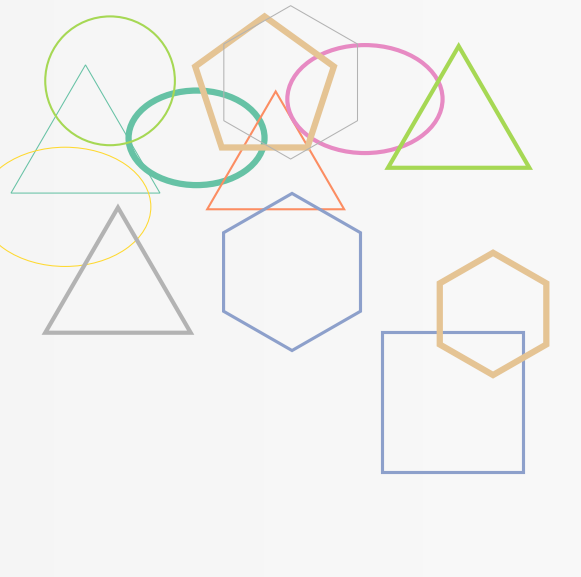[{"shape": "oval", "thickness": 3, "radius": 0.58, "center": [0.338, 0.76]}, {"shape": "triangle", "thickness": 0.5, "radius": 0.74, "center": [0.147, 0.739]}, {"shape": "triangle", "thickness": 1, "radius": 0.68, "center": [0.474, 0.705]}, {"shape": "hexagon", "thickness": 1.5, "radius": 0.68, "center": [0.502, 0.528]}, {"shape": "square", "thickness": 1.5, "radius": 0.61, "center": [0.779, 0.303]}, {"shape": "oval", "thickness": 2, "radius": 0.67, "center": [0.628, 0.828]}, {"shape": "circle", "thickness": 1, "radius": 0.56, "center": [0.189, 0.859]}, {"shape": "triangle", "thickness": 2, "radius": 0.7, "center": [0.789, 0.779]}, {"shape": "oval", "thickness": 0.5, "radius": 0.74, "center": [0.112, 0.641]}, {"shape": "hexagon", "thickness": 3, "radius": 0.53, "center": [0.848, 0.456]}, {"shape": "pentagon", "thickness": 3, "radius": 0.63, "center": [0.455, 0.845]}, {"shape": "hexagon", "thickness": 0.5, "radius": 0.66, "center": [0.5, 0.857]}, {"shape": "triangle", "thickness": 2, "radius": 0.72, "center": [0.203, 0.495]}]